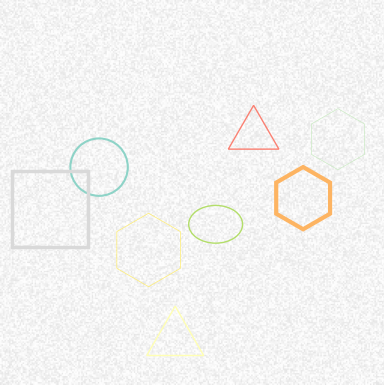[{"shape": "circle", "thickness": 1.5, "radius": 0.37, "center": [0.257, 0.566]}, {"shape": "triangle", "thickness": 1, "radius": 0.43, "center": [0.455, 0.119]}, {"shape": "triangle", "thickness": 1, "radius": 0.38, "center": [0.659, 0.651]}, {"shape": "hexagon", "thickness": 3, "radius": 0.4, "center": [0.787, 0.485]}, {"shape": "oval", "thickness": 1, "radius": 0.35, "center": [0.56, 0.417]}, {"shape": "square", "thickness": 2.5, "radius": 0.49, "center": [0.131, 0.457]}, {"shape": "hexagon", "thickness": 0.5, "radius": 0.4, "center": [0.878, 0.638]}, {"shape": "hexagon", "thickness": 0.5, "radius": 0.48, "center": [0.386, 0.351]}]